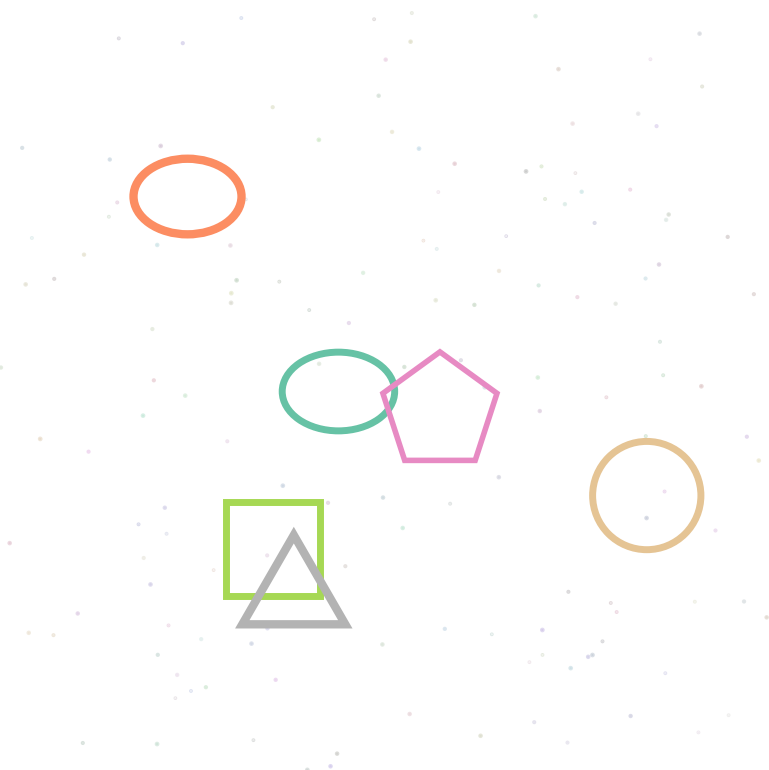[{"shape": "oval", "thickness": 2.5, "radius": 0.37, "center": [0.44, 0.492]}, {"shape": "oval", "thickness": 3, "radius": 0.35, "center": [0.244, 0.745]}, {"shape": "pentagon", "thickness": 2, "radius": 0.39, "center": [0.571, 0.465]}, {"shape": "square", "thickness": 2.5, "radius": 0.31, "center": [0.354, 0.287]}, {"shape": "circle", "thickness": 2.5, "radius": 0.35, "center": [0.84, 0.356]}, {"shape": "triangle", "thickness": 3, "radius": 0.39, "center": [0.382, 0.228]}]